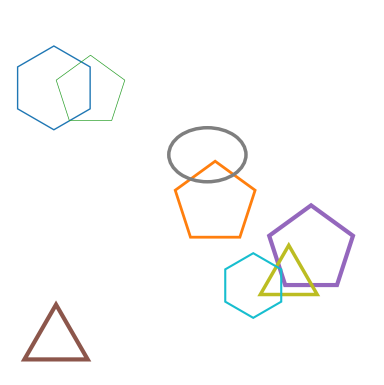[{"shape": "hexagon", "thickness": 1, "radius": 0.54, "center": [0.14, 0.772]}, {"shape": "pentagon", "thickness": 2, "radius": 0.55, "center": [0.559, 0.472]}, {"shape": "pentagon", "thickness": 0.5, "radius": 0.47, "center": [0.235, 0.763]}, {"shape": "pentagon", "thickness": 3, "radius": 0.57, "center": [0.808, 0.352]}, {"shape": "triangle", "thickness": 3, "radius": 0.47, "center": [0.146, 0.114]}, {"shape": "oval", "thickness": 2.5, "radius": 0.5, "center": [0.539, 0.598]}, {"shape": "triangle", "thickness": 2.5, "radius": 0.43, "center": [0.75, 0.278]}, {"shape": "hexagon", "thickness": 1.5, "radius": 0.42, "center": [0.658, 0.258]}]